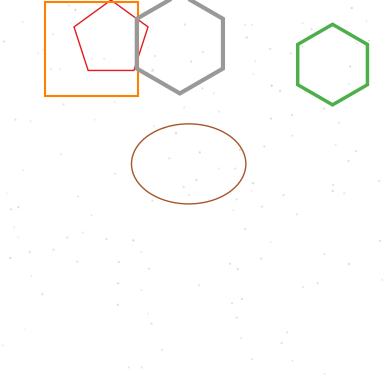[{"shape": "pentagon", "thickness": 1, "radius": 0.51, "center": [0.288, 0.899]}, {"shape": "hexagon", "thickness": 2.5, "radius": 0.52, "center": [0.864, 0.832]}, {"shape": "square", "thickness": 1.5, "radius": 0.61, "center": [0.237, 0.873]}, {"shape": "oval", "thickness": 1, "radius": 0.74, "center": [0.49, 0.574]}, {"shape": "hexagon", "thickness": 3, "radius": 0.65, "center": [0.467, 0.887]}]